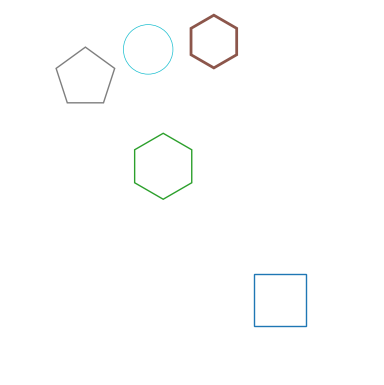[{"shape": "square", "thickness": 1, "radius": 0.34, "center": [0.728, 0.22]}, {"shape": "hexagon", "thickness": 1, "radius": 0.43, "center": [0.424, 0.568]}, {"shape": "hexagon", "thickness": 2, "radius": 0.34, "center": [0.555, 0.892]}, {"shape": "pentagon", "thickness": 1, "radius": 0.4, "center": [0.222, 0.798]}, {"shape": "circle", "thickness": 0.5, "radius": 0.32, "center": [0.385, 0.872]}]